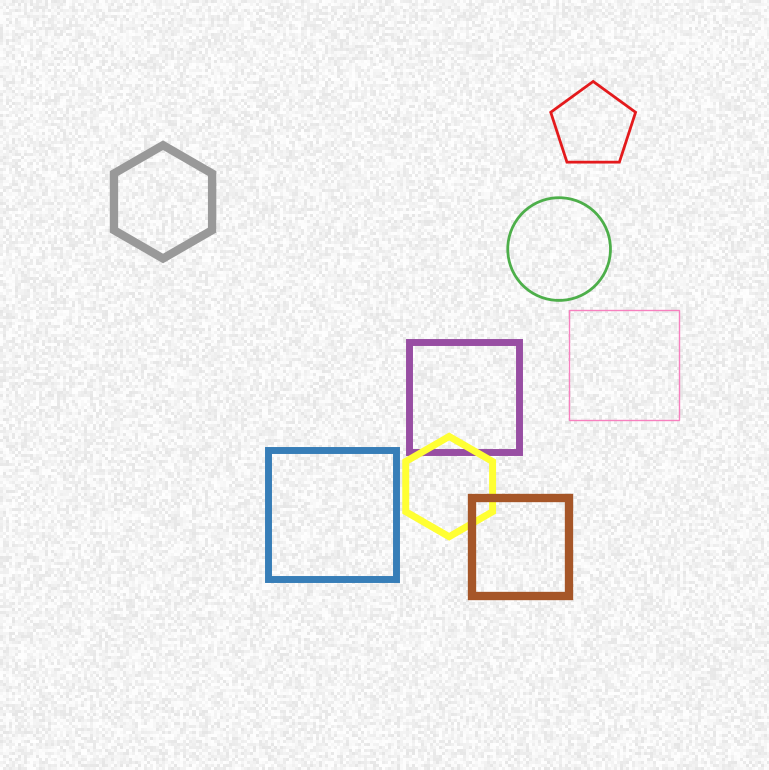[{"shape": "pentagon", "thickness": 1, "radius": 0.29, "center": [0.77, 0.836]}, {"shape": "square", "thickness": 2.5, "radius": 0.42, "center": [0.431, 0.332]}, {"shape": "circle", "thickness": 1, "radius": 0.33, "center": [0.726, 0.677]}, {"shape": "square", "thickness": 2.5, "radius": 0.36, "center": [0.602, 0.485]}, {"shape": "hexagon", "thickness": 2.5, "radius": 0.33, "center": [0.583, 0.368]}, {"shape": "square", "thickness": 3, "radius": 0.32, "center": [0.676, 0.29]}, {"shape": "square", "thickness": 0.5, "radius": 0.36, "center": [0.81, 0.526]}, {"shape": "hexagon", "thickness": 3, "radius": 0.37, "center": [0.212, 0.738]}]